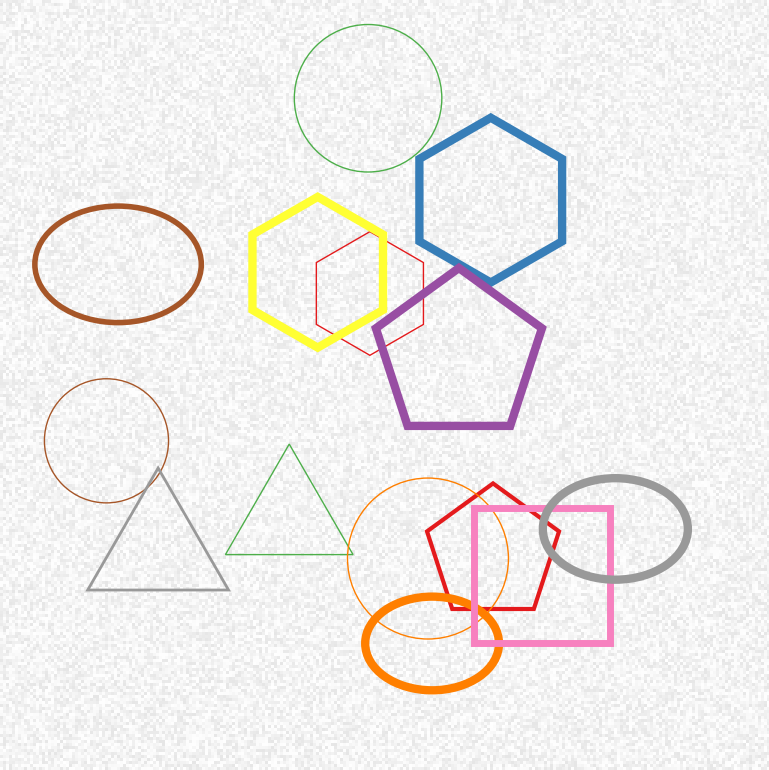[{"shape": "pentagon", "thickness": 1.5, "radius": 0.45, "center": [0.64, 0.282]}, {"shape": "hexagon", "thickness": 0.5, "radius": 0.4, "center": [0.48, 0.619]}, {"shape": "hexagon", "thickness": 3, "radius": 0.54, "center": [0.637, 0.74]}, {"shape": "triangle", "thickness": 0.5, "radius": 0.48, "center": [0.376, 0.328]}, {"shape": "circle", "thickness": 0.5, "radius": 0.48, "center": [0.478, 0.872]}, {"shape": "pentagon", "thickness": 3, "radius": 0.57, "center": [0.596, 0.539]}, {"shape": "oval", "thickness": 3, "radius": 0.43, "center": [0.561, 0.164]}, {"shape": "circle", "thickness": 0.5, "radius": 0.52, "center": [0.556, 0.275]}, {"shape": "hexagon", "thickness": 3, "radius": 0.49, "center": [0.413, 0.646]}, {"shape": "circle", "thickness": 0.5, "radius": 0.4, "center": [0.138, 0.428]}, {"shape": "oval", "thickness": 2, "radius": 0.54, "center": [0.153, 0.657]}, {"shape": "square", "thickness": 2.5, "radius": 0.44, "center": [0.704, 0.253]}, {"shape": "oval", "thickness": 3, "radius": 0.47, "center": [0.799, 0.313]}, {"shape": "triangle", "thickness": 1, "radius": 0.53, "center": [0.205, 0.287]}]